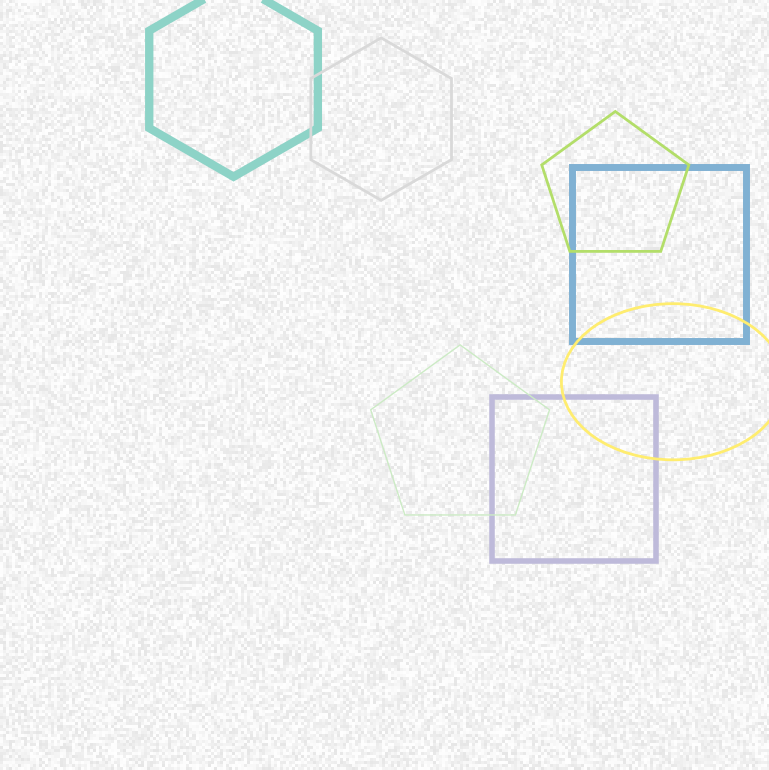[{"shape": "hexagon", "thickness": 3, "radius": 0.63, "center": [0.303, 0.897]}, {"shape": "square", "thickness": 2, "radius": 0.53, "center": [0.745, 0.378]}, {"shape": "square", "thickness": 2.5, "radius": 0.57, "center": [0.856, 0.67]}, {"shape": "pentagon", "thickness": 1, "radius": 0.5, "center": [0.799, 0.755]}, {"shape": "hexagon", "thickness": 1, "radius": 0.53, "center": [0.495, 0.845]}, {"shape": "pentagon", "thickness": 0.5, "radius": 0.61, "center": [0.598, 0.43]}, {"shape": "oval", "thickness": 1, "radius": 0.72, "center": [0.874, 0.504]}]